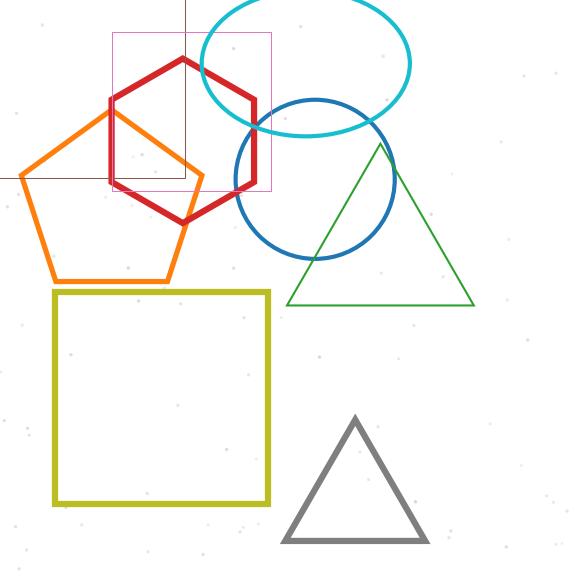[{"shape": "circle", "thickness": 2, "radius": 0.69, "center": [0.546, 0.689]}, {"shape": "pentagon", "thickness": 2.5, "radius": 0.82, "center": [0.193, 0.645]}, {"shape": "triangle", "thickness": 1, "radius": 0.93, "center": [0.659, 0.564]}, {"shape": "hexagon", "thickness": 3, "radius": 0.71, "center": [0.317, 0.755]}, {"shape": "square", "thickness": 0.5, "radius": 0.99, "center": [0.123, 0.888]}, {"shape": "square", "thickness": 0.5, "radius": 0.69, "center": [0.331, 0.806]}, {"shape": "triangle", "thickness": 3, "radius": 0.7, "center": [0.615, 0.132]}, {"shape": "square", "thickness": 3, "radius": 0.92, "center": [0.28, 0.31]}, {"shape": "oval", "thickness": 2, "radius": 0.9, "center": [0.53, 0.889]}]